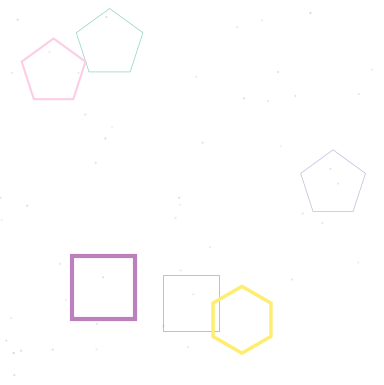[{"shape": "pentagon", "thickness": 0.5, "radius": 0.45, "center": [0.285, 0.887]}, {"shape": "pentagon", "thickness": 0.5, "radius": 0.44, "center": [0.865, 0.522]}, {"shape": "square", "thickness": 0.5, "radius": 0.37, "center": [0.496, 0.213]}, {"shape": "pentagon", "thickness": 1.5, "radius": 0.44, "center": [0.139, 0.813]}, {"shape": "square", "thickness": 3, "radius": 0.41, "center": [0.269, 0.253]}, {"shape": "hexagon", "thickness": 2.5, "radius": 0.43, "center": [0.629, 0.169]}]